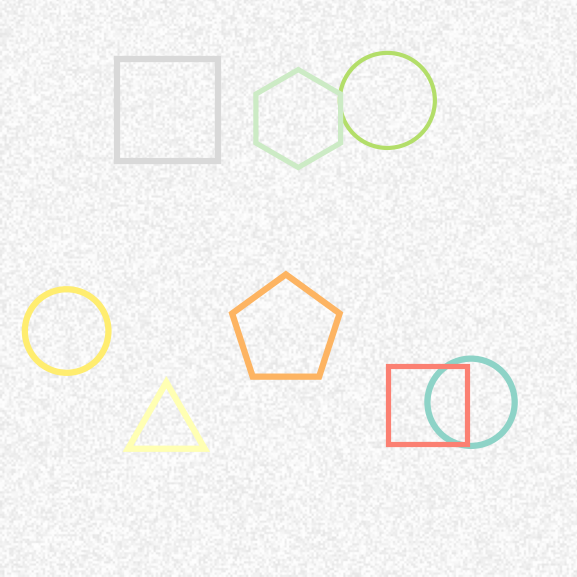[{"shape": "circle", "thickness": 3, "radius": 0.38, "center": [0.816, 0.303]}, {"shape": "triangle", "thickness": 3, "radius": 0.38, "center": [0.288, 0.26]}, {"shape": "square", "thickness": 2.5, "radius": 0.34, "center": [0.74, 0.298]}, {"shape": "pentagon", "thickness": 3, "radius": 0.49, "center": [0.495, 0.426]}, {"shape": "circle", "thickness": 2, "radius": 0.41, "center": [0.671, 0.825]}, {"shape": "square", "thickness": 3, "radius": 0.44, "center": [0.29, 0.809]}, {"shape": "hexagon", "thickness": 2.5, "radius": 0.42, "center": [0.516, 0.794]}, {"shape": "circle", "thickness": 3, "radius": 0.36, "center": [0.115, 0.426]}]